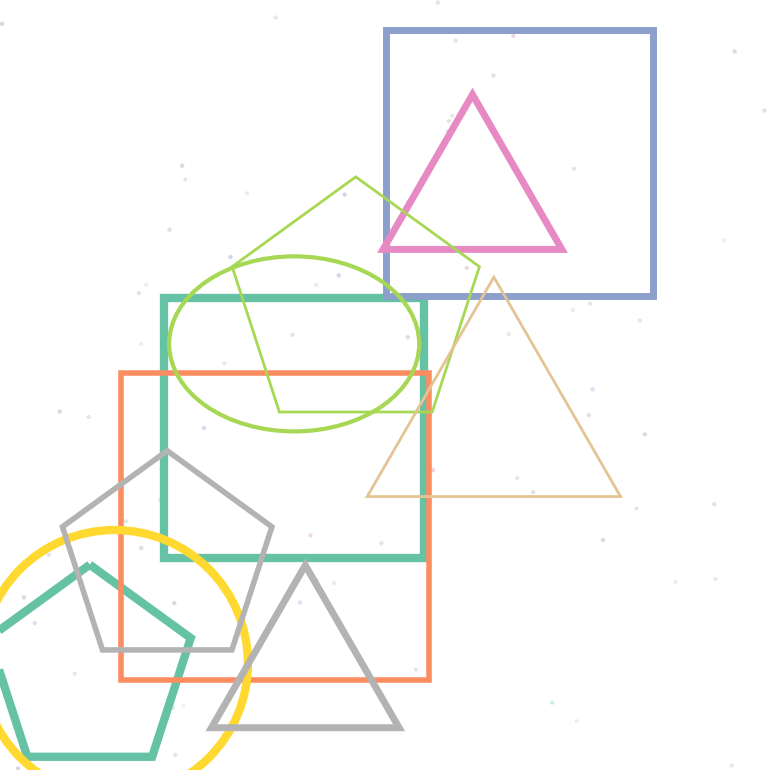[{"shape": "square", "thickness": 3, "radius": 0.84, "center": [0.382, 0.444]}, {"shape": "pentagon", "thickness": 3, "radius": 0.69, "center": [0.117, 0.129]}, {"shape": "square", "thickness": 2, "radius": 1.0, "center": [0.357, 0.316]}, {"shape": "square", "thickness": 2.5, "radius": 0.87, "center": [0.675, 0.788]}, {"shape": "triangle", "thickness": 2.5, "radius": 0.67, "center": [0.614, 0.743]}, {"shape": "pentagon", "thickness": 1, "radius": 0.84, "center": [0.462, 0.602]}, {"shape": "oval", "thickness": 1.5, "radius": 0.81, "center": [0.382, 0.553]}, {"shape": "circle", "thickness": 3, "radius": 0.87, "center": [0.149, 0.138]}, {"shape": "triangle", "thickness": 1, "radius": 0.95, "center": [0.641, 0.45]}, {"shape": "triangle", "thickness": 2.5, "radius": 0.7, "center": [0.396, 0.125]}, {"shape": "pentagon", "thickness": 2, "radius": 0.72, "center": [0.217, 0.272]}]